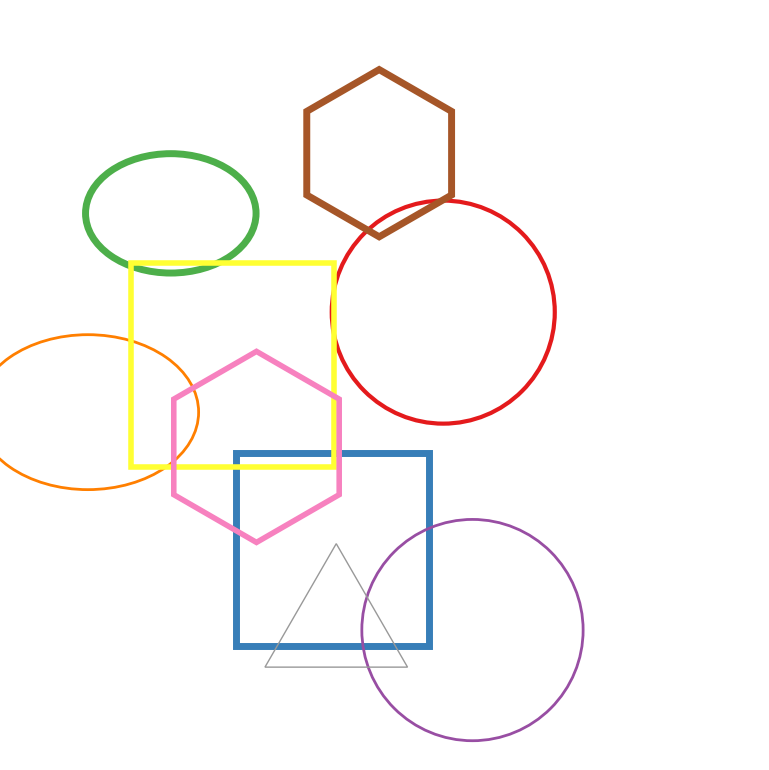[{"shape": "circle", "thickness": 1.5, "radius": 0.72, "center": [0.576, 0.595]}, {"shape": "square", "thickness": 2.5, "radius": 0.63, "center": [0.432, 0.286]}, {"shape": "oval", "thickness": 2.5, "radius": 0.55, "center": [0.222, 0.723]}, {"shape": "circle", "thickness": 1, "radius": 0.72, "center": [0.614, 0.182]}, {"shape": "oval", "thickness": 1, "radius": 0.72, "center": [0.114, 0.465]}, {"shape": "square", "thickness": 2, "radius": 0.66, "center": [0.302, 0.526]}, {"shape": "hexagon", "thickness": 2.5, "radius": 0.54, "center": [0.492, 0.801]}, {"shape": "hexagon", "thickness": 2, "radius": 0.62, "center": [0.333, 0.42]}, {"shape": "triangle", "thickness": 0.5, "radius": 0.53, "center": [0.437, 0.187]}]